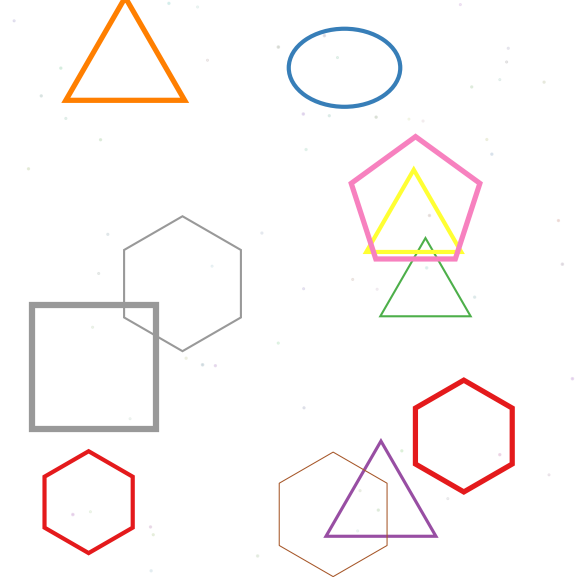[{"shape": "hexagon", "thickness": 2.5, "radius": 0.48, "center": [0.803, 0.244]}, {"shape": "hexagon", "thickness": 2, "radius": 0.44, "center": [0.153, 0.13]}, {"shape": "oval", "thickness": 2, "radius": 0.48, "center": [0.597, 0.882]}, {"shape": "triangle", "thickness": 1, "radius": 0.45, "center": [0.737, 0.497]}, {"shape": "triangle", "thickness": 1.5, "radius": 0.55, "center": [0.66, 0.125]}, {"shape": "triangle", "thickness": 2.5, "radius": 0.59, "center": [0.217, 0.885]}, {"shape": "triangle", "thickness": 2, "radius": 0.47, "center": [0.716, 0.61]}, {"shape": "hexagon", "thickness": 0.5, "radius": 0.54, "center": [0.577, 0.108]}, {"shape": "pentagon", "thickness": 2.5, "radius": 0.59, "center": [0.72, 0.645]}, {"shape": "square", "thickness": 3, "radius": 0.54, "center": [0.163, 0.364]}, {"shape": "hexagon", "thickness": 1, "radius": 0.58, "center": [0.316, 0.508]}]